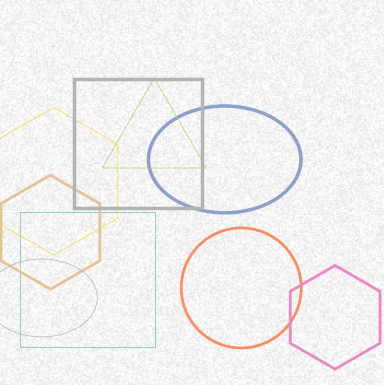[{"shape": "square", "thickness": 0.5, "radius": 0.88, "center": [0.226, 0.275]}, {"shape": "circle", "thickness": 2, "radius": 0.78, "center": [0.627, 0.252]}, {"shape": "oval", "thickness": 2.5, "radius": 0.99, "center": [0.584, 0.586]}, {"shape": "hexagon", "thickness": 2, "radius": 0.67, "center": [0.871, 0.176]}, {"shape": "triangle", "thickness": 0.5, "radius": 0.78, "center": [0.401, 0.642]}, {"shape": "hexagon", "thickness": 0.5, "radius": 0.96, "center": [0.14, 0.529]}, {"shape": "hexagon", "thickness": 2, "radius": 0.74, "center": [0.131, 0.397]}, {"shape": "square", "thickness": 2.5, "radius": 0.83, "center": [0.359, 0.627]}, {"shape": "oval", "thickness": 0.5, "radius": 0.72, "center": [0.108, 0.226]}]